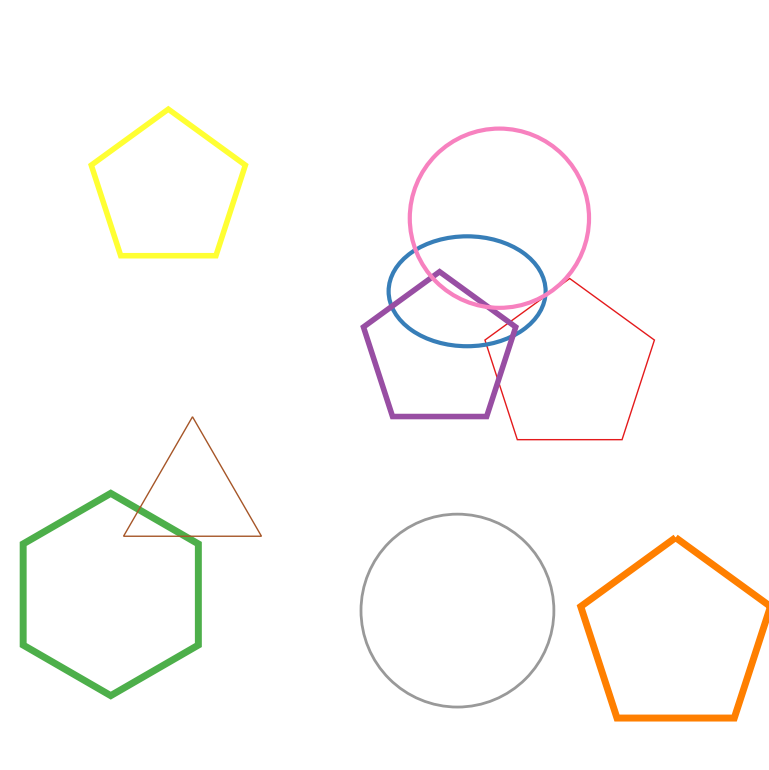[{"shape": "pentagon", "thickness": 0.5, "radius": 0.58, "center": [0.74, 0.523]}, {"shape": "oval", "thickness": 1.5, "radius": 0.51, "center": [0.607, 0.622]}, {"shape": "hexagon", "thickness": 2.5, "radius": 0.66, "center": [0.144, 0.228]}, {"shape": "pentagon", "thickness": 2, "radius": 0.52, "center": [0.571, 0.543]}, {"shape": "pentagon", "thickness": 2.5, "radius": 0.65, "center": [0.877, 0.172]}, {"shape": "pentagon", "thickness": 2, "radius": 0.53, "center": [0.219, 0.753]}, {"shape": "triangle", "thickness": 0.5, "radius": 0.52, "center": [0.25, 0.355]}, {"shape": "circle", "thickness": 1.5, "radius": 0.58, "center": [0.649, 0.717]}, {"shape": "circle", "thickness": 1, "radius": 0.63, "center": [0.594, 0.207]}]